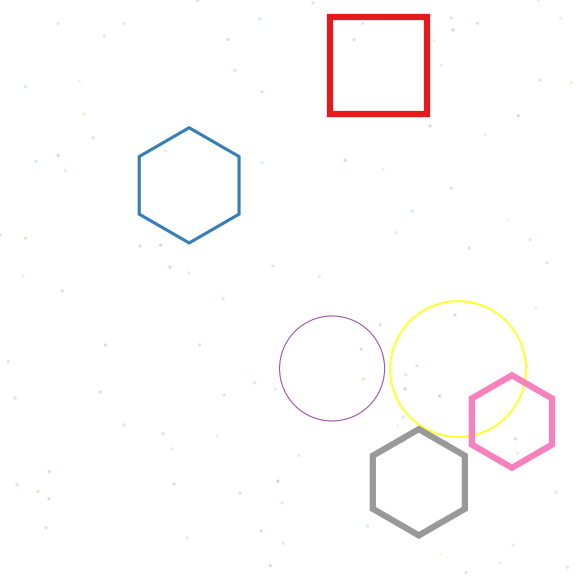[{"shape": "square", "thickness": 3, "radius": 0.42, "center": [0.655, 0.886]}, {"shape": "hexagon", "thickness": 1.5, "radius": 0.5, "center": [0.328, 0.678]}, {"shape": "circle", "thickness": 0.5, "radius": 0.45, "center": [0.575, 0.361]}, {"shape": "circle", "thickness": 1, "radius": 0.59, "center": [0.793, 0.36]}, {"shape": "hexagon", "thickness": 3, "radius": 0.4, "center": [0.886, 0.269]}, {"shape": "hexagon", "thickness": 3, "radius": 0.46, "center": [0.725, 0.164]}]